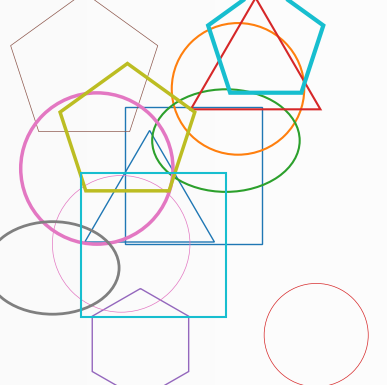[{"shape": "triangle", "thickness": 1, "radius": 0.97, "center": [0.386, 0.468]}, {"shape": "square", "thickness": 1, "radius": 0.89, "center": [0.499, 0.543]}, {"shape": "circle", "thickness": 1.5, "radius": 0.85, "center": [0.614, 0.769]}, {"shape": "oval", "thickness": 1.5, "radius": 0.95, "center": [0.583, 0.635]}, {"shape": "triangle", "thickness": 1.5, "radius": 0.97, "center": [0.66, 0.813]}, {"shape": "circle", "thickness": 0.5, "radius": 0.67, "center": [0.816, 0.13]}, {"shape": "hexagon", "thickness": 1, "radius": 0.72, "center": [0.362, 0.107]}, {"shape": "pentagon", "thickness": 0.5, "radius": 1.0, "center": [0.217, 0.82]}, {"shape": "circle", "thickness": 0.5, "radius": 0.89, "center": [0.313, 0.367]}, {"shape": "circle", "thickness": 2.5, "radius": 0.98, "center": [0.25, 0.562]}, {"shape": "oval", "thickness": 2, "radius": 0.86, "center": [0.136, 0.304]}, {"shape": "pentagon", "thickness": 2.5, "radius": 0.91, "center": [0.329, 0.652]}, {"shape": "square", "thickness": 1.5, "radius": 0.93, "center": [0.396, 0.364]}, {"shape": "pentagon", "thickness": 3, "radius": 0.78, "center": [0.686, 0.886]}]